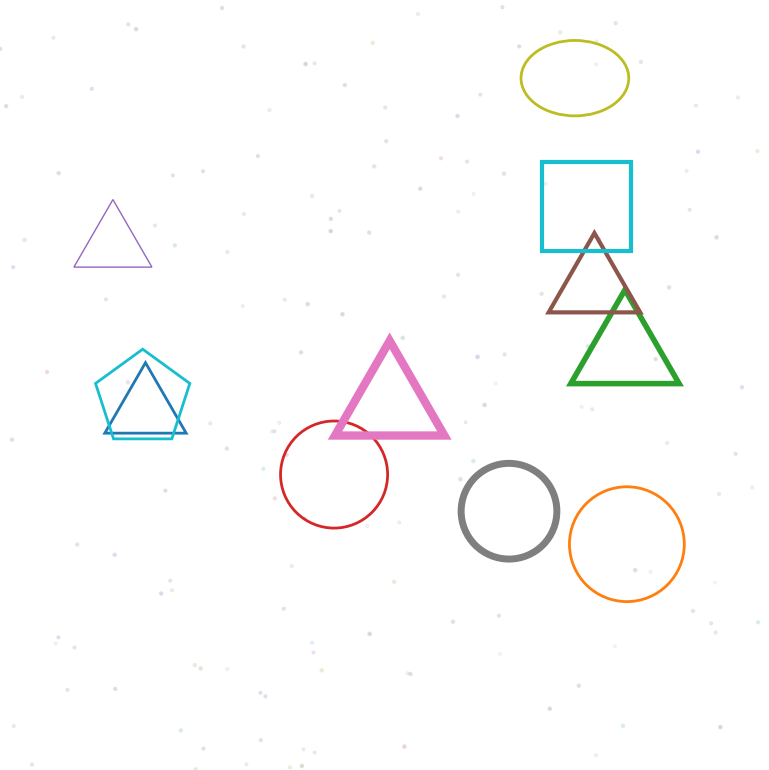[{"shape": "triangle", "thickness": 1, "radius": 0.31, "center": [0.189, 0.468]}, {"shape": "circle", "thickness": 1, "radius": 0.37, "center": [0.814, 0.293]}, {"shape": "triangle", "thickness": 2, "radius": 0.41, "center": [0.812, 0.542]}, {"shape": "circle", "thickness": 1, "radius": 0.35, "center": [0.434, 0.384]}, {"shape": "triangle", "thickness": 0.5, "radius": 0.29, "center": [0.147, 0.682]}, {"shape": "triangle", "thickness": 1.5, "radius": 0.34, "center": [0.772, 0.629]}, {"shape": "triangle", "thickness": 3, "radius": 0.41, "center": [0.506, 0.475]}, {"shape": "circle", "thickness": 2.5, "radius": 0.31, "center": [0.661, 0.336]}, {"shape": "oval", "thickness": 1, "radius": 0.35, "center": [0.747, 0.898]}, {"shape": "square", "thickness": 1.5, "radius": 0.29, "center": [0.762, 0.732]}, {"shape": "pentagon", "thickness": 1, "radius": 0.32, "center": [0.185, 0.482]}]